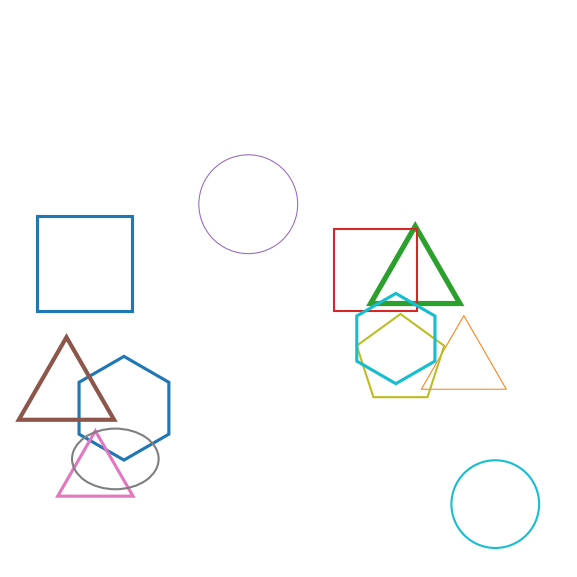[{"shape": "hexagon", "thickness": 1.5, "radius": 0.45, "center": [0.215, 0.292]}, {"shape": "square", "thickness": 1.5, "radius": 0.41, "center": [0.146, 0.543]}, {"shape": "triangle", "thickness": 0.5, "radius": 0.43, "center": [0.803, 0.368]}, {"shape": "triangle", "thickness": 2.5, "radius": 0.45, "center": [0.719, 0.518]}, {"shape": "square", "thickness": 1, "radius": 0.36, "center": [0.651, 0.531]}, {"shape": "circle", "thickness": 0.5, "radius": 0.43, "center": [0.43, 0.646]}, {"shape": "triangle", "thickness": 2, "radius": 0.48, "center": [0.115, 0.32]}, {"shape": "triangle", "thickness": 1.5, "radius": 0.38, "center": [0.165, 0.178]}, {"shape": "oval", "thickness": 1, "radius": 0.37, "center": [0.2, 0.204]}, {"shape": "pentagon", "thickness": 1, "radius": 0.4, "center": [0.693, 0.376]}, {"shape": "hexagon", "thickness": 1.5, "radius": 0.39, "center": [0.685, 0.413]}, {"shape": "circle", "thickness": 1, "radius": 0.38, "center": [0.858, 0.126]}]